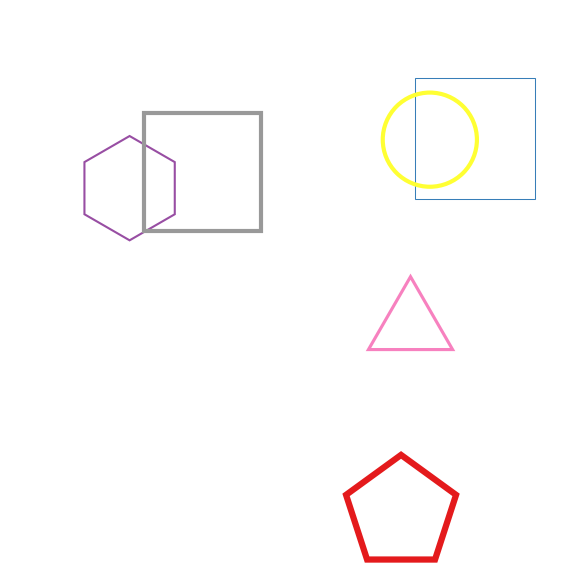[{"shape": "pentagon", "thickness": 3, "radius": 0.5, "center": [0.694, 0.111]}, {"shape": "square", "thickness": 0.5, "radius": 0.52, "center": [0.822, 0.76]}, {"shape": "hexagon", "thickness": 1, "radius": 0.45, "center": [0.224, 0.673]}, {"shape": "circle", "thickness": 2, "radius": 0.41, "center": [0.744, 0.757]}, {"shape": "triangle", "thickness": 1.5, "radius": 0.42, "center": [0.711, 0.436]}, {"shape": "square", "thickness": 2, "radius": 0.51, "center": [0.351, 0.701]}]